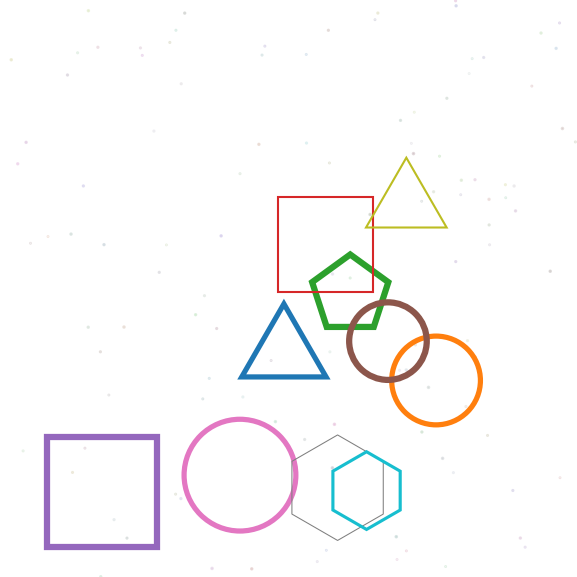[{"shape": "triangle", "thickness": 2.5, "radius": 0.42, "center": [0.492, 0.389]}, {"shape": "circle", "thickness": 2.5, "radius": 0.38, "center": [0.755, 0.34]}, {"shape": "pentagon", "thickness": 3, "radius": 0.35, "center": [0.606, 0.489]}, {"shape": "square", "thickness": 1, "radius": 0.41, "center": [0.564, 0.576]}, {"shape": "square", "thickness": 3, "radius": 0.48, "center": [0.177, 0.148]}, {"shape": "circle", "thickness": 3, "radius": 0.34, "center": [0.672, 0.408]}, {"shape": "circle", "thickness": 2.5, "radius": 0.48, "center": [0.416, 0.176]}, {"shape": "hexagon", "thickness": 0.5, "radius": 0.46, "center": [0.585, 0.155]}, {"shape": "triangle", "thickness": 1, "radius": 0.4, "center": [0.704, 0.645]}, {"shape": "hexagon", "thickness": 1.5, "radius": 0.34, "center": [0.635, 0.15]}]